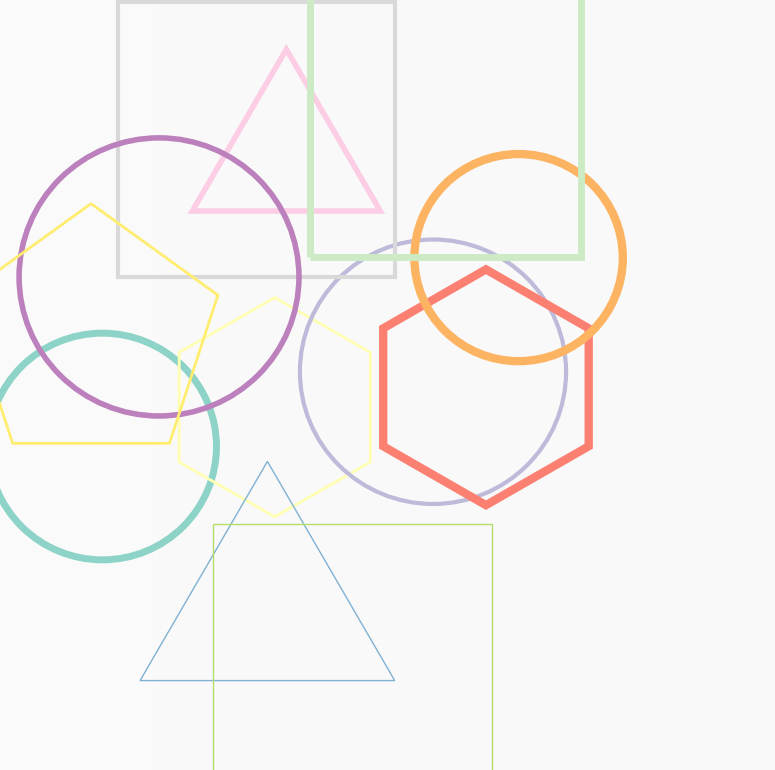[{"shape": "circle", "thickness": 2.5, "radius": 0.74, "center": [0.132, 0.42]}, {"shape": "hexagon", "thickness": 1, "radius": 0.71, "center": [0.355, 0.471]}, {"shape": "circle", "thickness": 1.5, "radius": 0.86, "center": [0.559, 0.517]}, {"shape": "hexagon", "thickness": 3, "radius": 0.77, "center": [0.627, 0.497]}, {"shape": "triangle", "thickness": 0.5, "radius": 0.95, "center": [0.345, 0.211]}, {"shape": "circle", "thickness": 3, "radius": 0.67, "center": [0.669, 0.665]}, {"shape": "square", "thickness": 0.5, "radius": 0.9, "center": [0.455, 0.139]}, {"shape": "triangle", "thickness": 2, "radius": 0.7, "center": [0.369, 0.796]}, {"shape": "square", "thickness": 1.5, "radius": 0.89, "center": [0.331, 0.819]}, {"shape": "circle", "thickness": 2, "radius": 0.9, "center": [0.205, 0.64]}, {"shape": "square", "thickness": 2.5, "radius": 0.87, "center": [0.575, 0.841]}, {"shape": "pentagon", "thickness": 1, "radius": 0.86, "center": [0.117, 0.563]}]